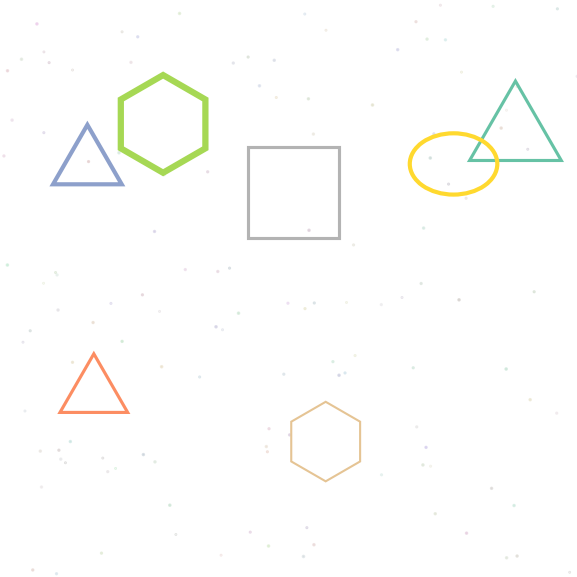[{"shape": "triangle", "thickness": 1.5, "radius": 0.46, "center": [0.893, 0.767]}, {"shape": "triangle", "thickness": 1.5, "radius": 0.34, "center": [0.162, 0.319]}, {"shape": "triangle", "thickness": 2, "radius": 0.34, "center": [0.151, 0.714]}, {"shape": "hexagon", "thickness": 3, "radius": 0.42, "center": [0.282, 0.785]}, {"shape": "oval", "thickness": 2, "radius": 0.38, "center": [0.785, 0.715]}, {"shape": "hexagon", "thickness": 1, "radius": 0.34, "center": [0.564, 0.235]}, {"shape": "square", "thickness": 1.5, "radius": 0.39, "center": [0.509, 0.666]}]